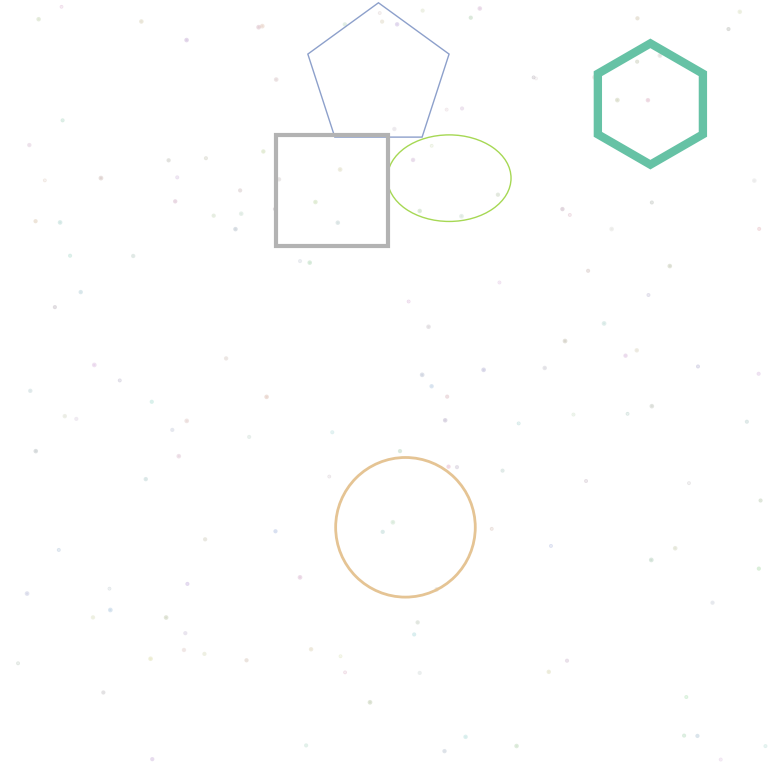[{"shape": "hexagon", "thickness": 3, "radius": 0.39, "center": [0.845, 0.865]}, {"shape": "pentagon", "thickness": 0.5, "radius": 0.48, "center": [0.491, 0.9]}, {"shape": "oval", "thickness": 0.5, "radius": 0.4, "center": [0.583, 0.769]}, {"shape": "circle", "thickness": 1, "radius": 0.45, "center": [0.527, 0.315]}, {"shape": "square", "thickness": 1.5, "radius": 0.36, "center": [0.432, 0.753]}]